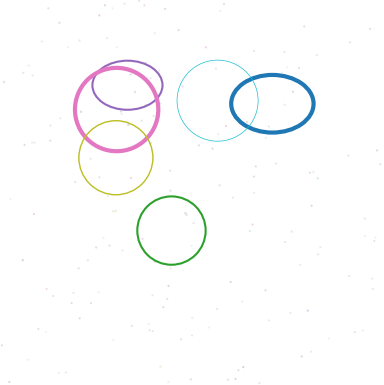[{"shape": "oval", "thickness": 3, "radius": 0.53, "center": [0.707, 0.731]}, {"shape": "circle", "thickness": 1.5, "radius": 0.44, "center": [0.445, 0.401]}, {"shape": "oval", "thickness": 1.5, "radius": 0.46, "center": [0.331, 0.779]}, {"shape": "circle", "thickness": 3, "radius": 0.54, "center": [0.303, 0.715]}, {"shape": "circle", "thickness": 1, "radius": 0.48, "center": [0.301, 0.59]}, {"shape": "circle", "thickness": 0.5, "radius": 0.53, "center": [0.565, 0.739]}]